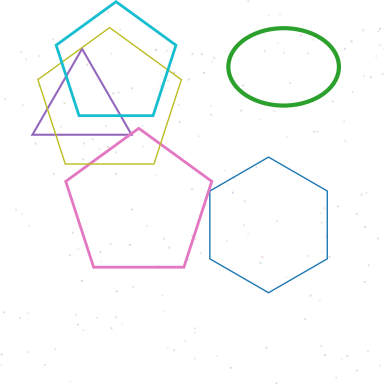[{"shape": "hexagon", "thickness": 1, "radius": 0.88, "center": [0.698, 0.416]}, {"shape": "oval", "thickness": 3, "radius": 0.72, "center": [0.737, 0.826]}, {"shape": "triangle", "thickness": 1.5, "radius": 0.74, "center": [0.213, 0.724]}, {"shape": "pentagon", "thickness": 2, "radius": 1.0, "center": [0.36, 0.467]}, {"shape": "pentagon", "thickness": 1, "radius": 0.98, "center": [0.285, 0.732]}, {"shape": "pentagon", "thickness": 2, "radius": 0.82, "center": [0.301, 0.832]}]